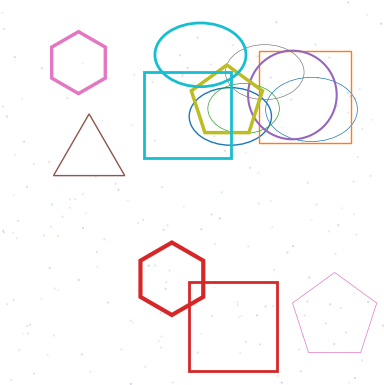[{"shape": "oval", "thickness": 1, "radius": 0.53, "center": [0.598, 0.698]}, {"shape": "oval", "thickness": 0.5, "radius": 0.6, "center": [0.809, 0.716]}, {"shape": "square", "thickness": 1, "radius": 0.6, "center": [0.792, 0.749]}, {"shape": "oval", "thickness": 0.5, "radius": 0.46, "center": [0.633, 0.718]}, {"shape": "hexagon", "thickness": 3, "radius": 0.47, "center": [0.446, 0.276]}, {"shape": "square", "thickness": 2, "radius": 0.57, "center": [0.606, 0.152]}, {"shape": "circle", "thickness": 1.5, "radius": 0.58, "center": [0.759, 0.753]}, {"shape": "triangle", "thickness": 1, "radius": 0.53, "center": [0.231, 0.597]}, {"shape": "pentagon", "thickness": 0.5, "radius": 0.58, "center": [0.869, 0.177]}, {"shape": "hexagon", "thickness": 2.5, "radius": 0.4, "center": [0.204, 0.837]}, {"shape": "oval", "thickness": 0.5, "radius": 0.51, "center": [0.688, 0.813]}, {"shape": "pentagon", "thickness": 2.5, "radius": 0.49, "center": [0.589, 0.734]}, {"shape": "square", "thickness": 2, "radius": 0.56, "center": [0.487, 0.702]}, {"shape": "oval", "thickness": 2, "radius": 0.59, "center": [0.521, 0.858]}]